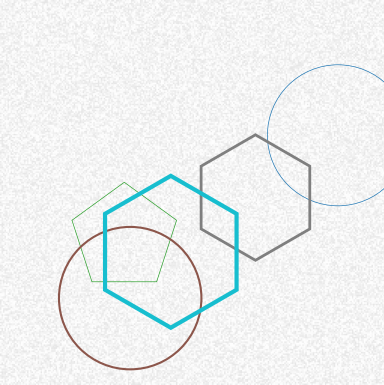[{"shape": "circle", "thickness": 0.5, "radius": 0.92, "center": [0.878, 0.649]}, {"shape": "pentagon", "thickness": 0.5, "radius": 0.71, "center": [0.323, 0.384]}, {"shape": "circle", "thickness": 1.5, "radius": 0.92, "center": [0.338, 0.226]}, {"shape": "hexagon", "thickness": 2, "radius": 0.81, "center": [0.664, 0.487]}, {"shape": "hexagon", "thickness": 3, "radius": 0.99, "center": [0.444, 0.346]}]